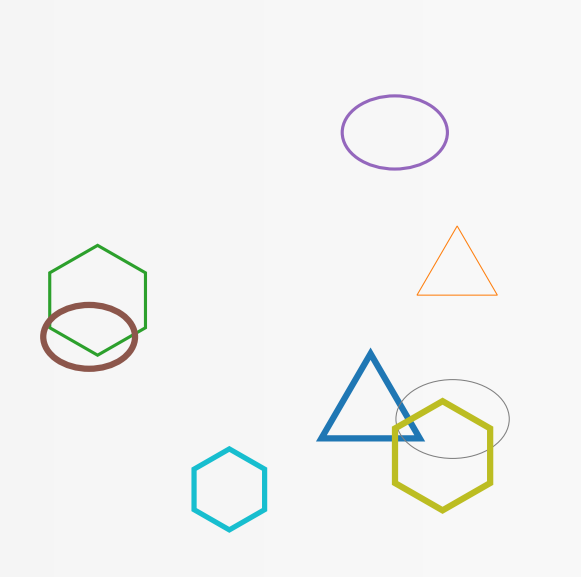[{"shape": "triangle", "thickness": 3, "radius": 0.49, "center": [0.638, 0.289]}, {"shape": "triangle", "thickness": 0.5, "radius": 0.4, "center": [0.787, 0.528]}, {"shape": "hexagon", "thickness": 1.5, "radius": 0.48, "center": [0.168, 0.479]}, {"shape": "oval", "thickness": 1.5, "radius": 0.45, "center": [0.679, 0.77]}, {"shape": "oval", "thickness": 3, "radius": 0.39, "center": [0.153, 0.416]}, {"shape": "oval", "thickness": 0.5, "radius": 0.49, "center": [0.779, 0.274]}, {"shape": "hexagon", "thickness": 3, "radius": 0.47, "center": [0.761, 0.21]}, {"shape": "hexagon", "thickness": 2.5, "radius": 0.35, "center": [0.395, 0.152]}]